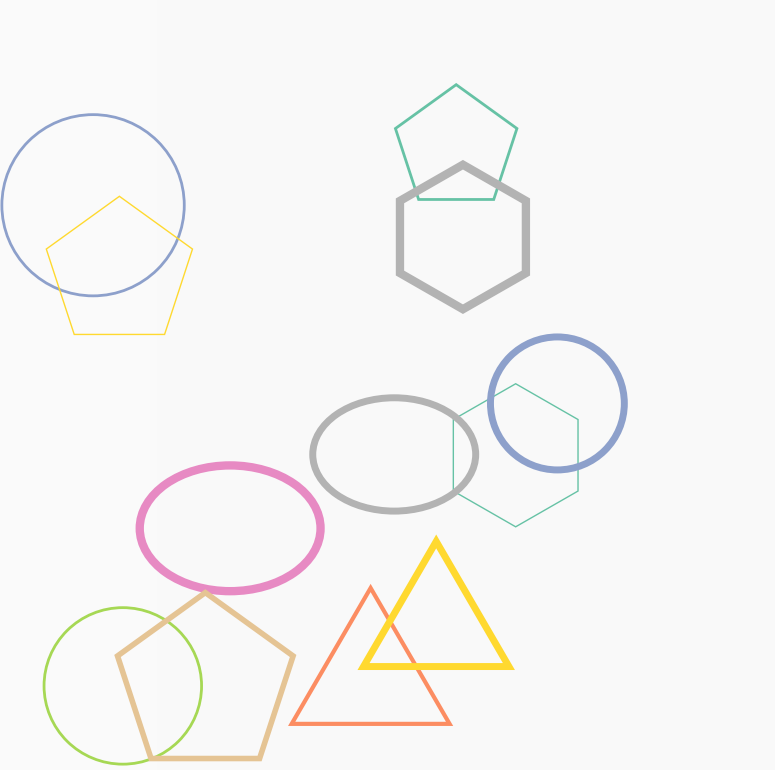[{"shape": "pentagon", "thickness": 1, "radius": 0.41, "center": [0.589, 0.808]}, {"shape": "hexagon", "thickness": 0.5, "radius": 0.46, "center": [0.665, 0.409]}, {"shape": "triangle", "thickness": 1.5, "radius": 0.59, "center": [0.478, 0.119]}, {"shape": "circle", "thickness": 2.5, "radius": 0.43, "center": [0.719, 0.476]}, {"shape": "circle", "thickness": 1, "radius": 0.59, "center": [0.12, 0.733]}, {"shape": "oval", "thickness": 3, "radius": 0.58, "center": [0.297, 0.314]}, {"shape": "circle", "thickness": 1, "radius": 0.51, "center": [0.158, 0.109]}, {"shape": "triangle", "thickness": 2.5, "radius": 0.54, "center": [0.563, 0.189]}, {"shape": "pentagon", "thickness": 0.5, "radius": 0.5, "center": [0.154, 0.646]}, {"shape": "pentagon", "thickness": 2, "radius": 0.6, "center": [0.265, 0.111]}, {"shape": "oval", "thickness": 2.5, "radius": 0.53, "center": [0.509, 0.41]}, {"shape": "hexagon", "thickness": 3, "radius": 0.47, "center": [0.597, 0.692]}]